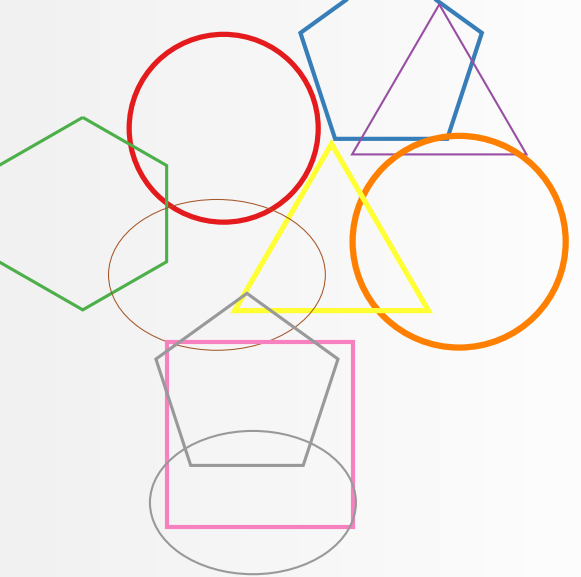[{"shape": "circle", "thickness": 2.5, "radius": 0.81, "center": [0.385, 0.777]}, {"shape": "pentagon", "thickness": 2, "radius": 0.82, "center": [0.673, 0.891]}, {"shape": "hexagon", "thickness": 1.5, "radius": 0.83, "center": [0.142, 0.629]}, {"shape": "triangle", "thickness": 1, "radius": 0.87, "center": [0.756, 0.818]}, {"shape": "circle", "thickness": 3, "radius": 0.92, "center": [0.79, 0.581]}, {"shape": "triangle", "thickness": 2.5, "radius": 0.96, "center": [0.57, 0.558]}, {"shape": "oval", "thickness": 0.5, "radius": 0.93, "center": [0.373, 0.523]}, {"shape": "square", "thickness": 2, "radius": 0.8, "center": [0.447, 0.246]}, {"shape": "pentagon", "thickness": 1.5, "radius": 0.82, "center": [0.425, 0.326]}, {"shape": "oval", "thickness": 1, "radius": 0.89, "center": [0.435, 0.129]}]